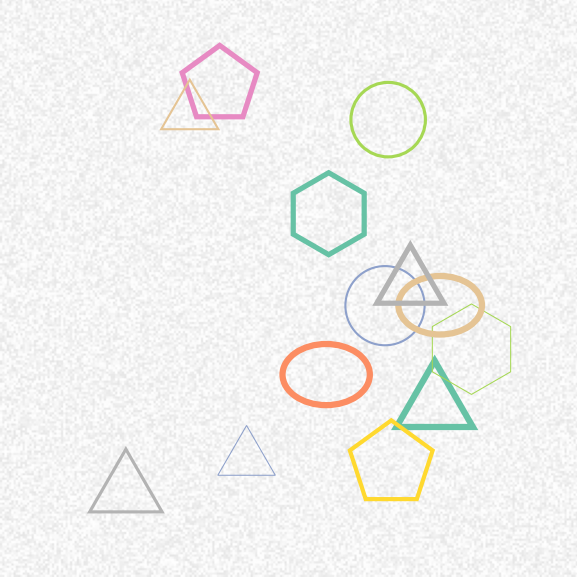[{"shape": "hexagon", "thickness": 2.5, "radius": 0.35, "center": [0.569, 0.629]}, {"shape": "triangle", "thickness": 3, "radius": 0.38, "center": [0.753, 0.298]}, {"shape": "oval", "thickness": 3, "radius": 0.38, "center": [0.565, 0.351]}, {"shape": "triangle", "thickness": 0.5, "radius": 0.29, "center": [0.427, 0.205]}, {"shape": "circle", "thickness": 1, "radius": 0.34, "center": [0.667, 0.47]}, {"shape": "pentagon", "thickness": 2.5, "radius": 0.34, "center": [0.38, 0.852]}, {"shape": "circle", "thickness": 1.5, "radius": 0.32, "center": [0.672, 0.792]}, {"shape": "hexagon", "thickness": 0.5, "radius": 0.39, "center": [0.816, 0.394]}, {"shape": "pentagon", "thickness": 2, "radius": 0.38, "center": [0.677, 0.196]}, {"shape": "oval", "thickness": 3, "radius": 0.36, "center": [0.762, 0.471]}, {"shape": "triangle", "thickness": 1, "radius": 0.29, "center": [0.329, 0.804]}, {"shape": "triangle", "thickness": 1.5, "radius": 0.36, "center": [0.218, 0.149]}, {"shape": "triangle", "thickness": 2.5, "radius": 0.34, "center": [0.711, 0.508]}]